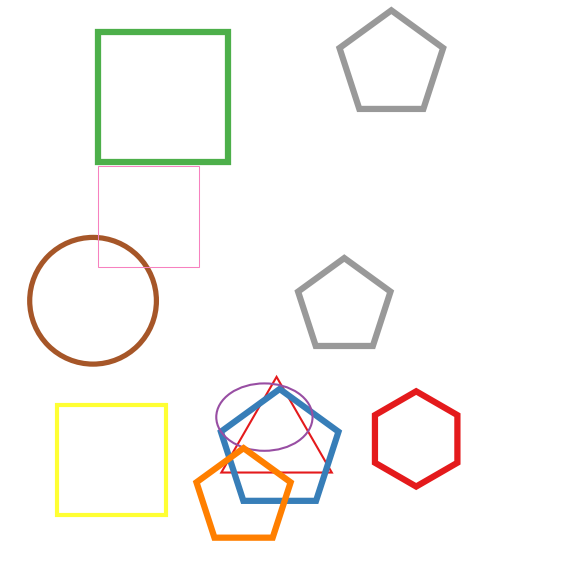[{"shape": "hexagon", "thickness": 3, "radius": 0.41, "center": [0.721, 0.239]}, {"shape": "triangle", "thickness": 1, "radius": 0.55, "center": [0.479, 0.236]}, {"shape": "pentagon", "thickness": 3, "radius": 0.54, "center": [0.484, 0.218]}, {"shape": "square", "thickness": 3, "radius": 0.56, "center": [0.283, 0.831]}, {"shape": "oval", "thickness": 1, "radius": 0.42, "center": [0.458, 0.277]}, {"shape": "pentagon", "thickness": 3, "radius": 0.43, "center": [0.422, 0.137]}, {"shape": "square", "thickness": 2, "radius": 0.47, "center": [0.193, 0.203]}, {"shape": "circle", "thickness": 2.5, "radius": 0.55, "center": [0.161, 0.478]}, {"shape": "square", "thickness": 0.5, "radius": 0.44, "center": [0.257, 0.625]}, {"shape": "pentagon", "thickness": 3, "radius": 0.42, "center": [0.596, 0.468]}, {"shape": "pentagon", "thickness": 3, "radius": 0.47, "center": [0.678, 0.887]}]